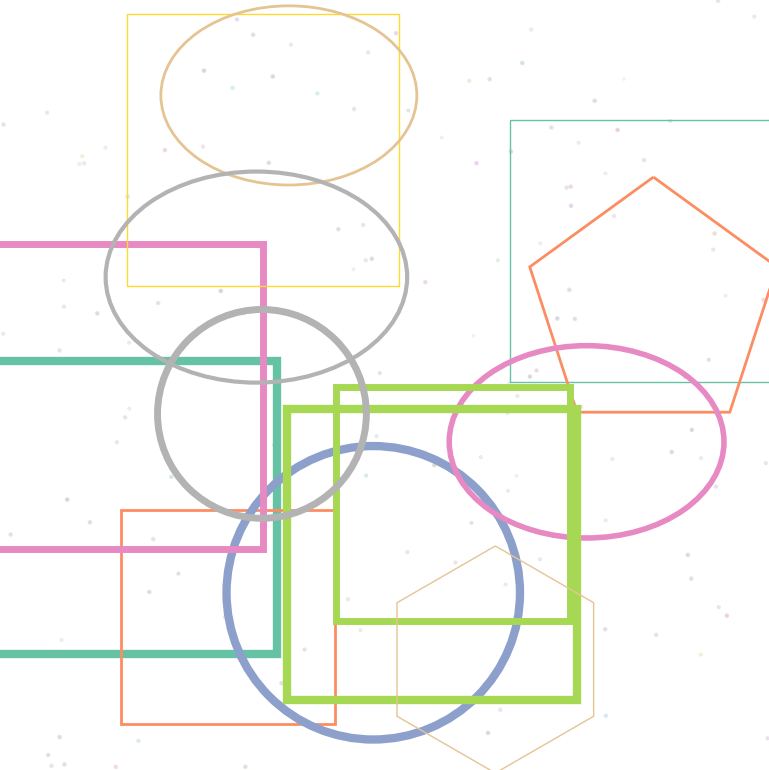[{"shape": "square", "thickness": 0.5, "radius": 0.85, "center": [0.832, 0.674]}, {"shape": "square", "thickness": 3, "radius": 0.95, "center": [0.168, 0.341]}, {"shape": "square", "thickness": 1, "radius": 0.69, "center": [0.296, 0.198]}, {"shape": "pentagon", "thickness": 1, "radius": 0.84, "center": [0.849, 0.601]}, {"shape": "circle", "thickness": 3, "radius": 0.95, "center": [0.485, 0.23]}, {"shape": "oval", "thickness": 2, "radius": 0.89, "center": [0.762, 0.426]}, {"shape": "square", "thickness": 2.5, "radius": 0.99, "center": [0.143, 0.485]}, {"shape": "square", "thickness": 2.5, "radius": 0.76, "center": [0.589, 0.345]}, {"shape": "square", "thickness": 3, "radius": 0.94, "center": [0.561, 0.28]}, {"shape": "square", "thickness": 0.5, "radius": 0.88, "center": [0.341, 0.805]}, {"shape": "hexagon", "thickness": 0.5, "radius": 0.74, "center": [0.643, 0.144]}, {"shape": "oval", "thickness": 1, "radius": 0.83, "center": [0.375, 0.876]}, {"shape": "circle", "thickness": 2.5, "radius": 0.68, "center": [0.34, 0.462]}, {"shape": "oval", "thickness": 1.5, "radius": 0.98, "center": [0.333, 0.64]}]